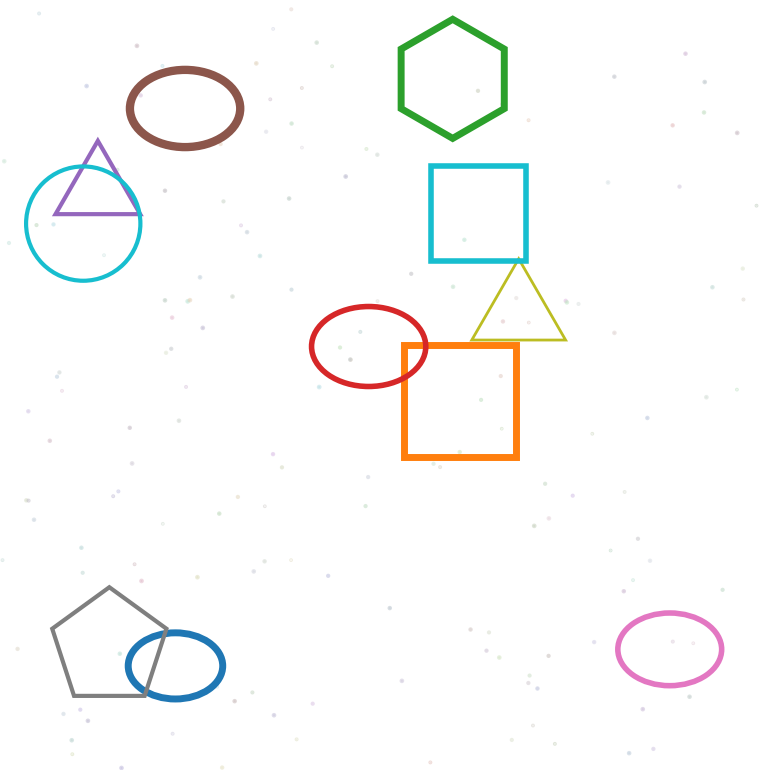[{"shape": "oval", "thickness": 2.5, "radius": 0.31, "center": [0.228, 0.135]}, {"shape": "square", "thickness": 2.5, "radius": 0.36, "center": [0.598, 0.479]}, {"shape": "hexagon", "thickness": 2.5, "radius": 0.39, "center": [0.588, 0.898]}, {"shape": "oval", "thickness": 2, "radius": 0.37, "center": [0.479, 0.55]}, {"shape": "triangle", "thickness": 1.5, "radius": 0.32, "center": [0.127, 0.754]}, {"shape": "oval", "thickness": 3, "radius": 0.36, "center": [0.24, 0.859]}, {"shape": "oval", "thickness": 2, "radius": 0.34, "center": [0.87, 0.157]}, {"shape": "pentagon", "thickness": 1.5, "radius": 0.39, "center": [0.142, 0.159]}, {"shape": "triangle", "thickness": 1, "radius": 0.35, "center": [0.674, 0.594]}, {"shape": "circle", "thickness": 1.5, "radius": 0.37, "center": [0.108, 0.71]}, {"shape": "square", "thickness": 2, "radius": 0.31, "center": [0.621, 0.723]}]